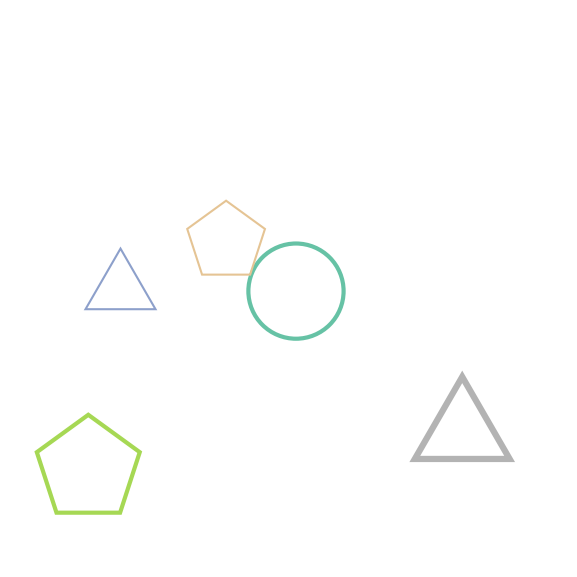[{"shape": "circle", "thickness": 2, "radius": 0.41, "center": [0.513, 0.495]}, {"shape": "triangle", "thickness": 1, "radius": 0.35, "center": [0.209, 0.499]}, {"shape": "pentagon", "thickness": 2, "radius": 0.47, "center": [0.153, 0.187]}, {"shape": "pentagon", "thickness": 1, "radius": 0.35, "center": [0.391, 0.581]}, {"shape": "triangle", "thickness": 3, "radius": 0.47, "center": [0.8, 0.252]}]